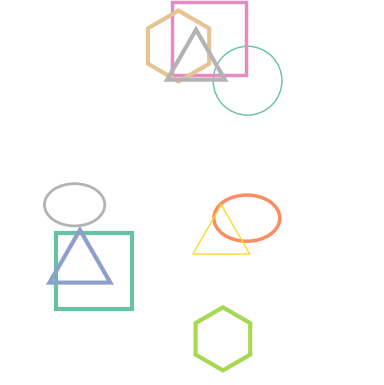[{"shape": "square", "thickness": 3, "radius": 0.49, "center": [0.245, 0.296]}, {"shape": "circle", "thickness": 1, "radius": 0.45, "center": [0.643, 0.79]}, {"shape": "oval", "thickness": 2.5, "radius": 0.43, "center": [0.641, 0.433]}, {"shape": "triangle", "thickness": 3, "radius": 0.46, "center": [0.208, 0.312]}, {"shape": "square", "thickness": 2.5, "radius": 0.48, "center": [0.544, 0.9]}, {"shape": "hexagon", "thickness": 3, "radius": 0.41, "center": [0.579, 0.12]}, {"shape": "triangle", "thickness": 1, "radius": 0.43, "center": [0.575, 0.383]}, {"shape": "hexagon", "thickness": 3, "radius": 0.46, "center": [0.464, 0.88]}, {"shape": "triangle", "thickness": 3, "radius": 0.43, "center": [0.509, 0.836]}, {"shape": "oval", "thickness": 2, "radius": 0.39, "center": [0.194, 0.468]}]